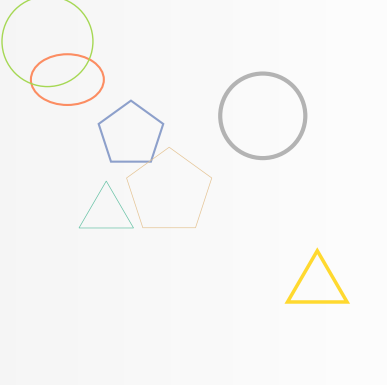[{"shape": "triangle", "thickness": 0.5, "radius": 0.41, "center": [0.274, 0.448]}, {"shape": "oval", "thickness": 1.5, "radius": 0.47, "center": [0.174, 0.793]}, {"shape": "pentagon", "thickness": 1.5, "radius": 0.44, "center": [0.338, 0.651]}, {"shape": "circle", "thickness": 1, "radius": 0.59, "center": [0.122, 0.892]}, {"shape": "triangle", "thickness": 2.5, "radius": 0.44, "center": [0.819, 0.26]}, {"shape": "pentagon", "thickness": 0.5, "radius": 0.58, "center": [0.437, 0.502]}, {"shape": "circle", "thickness": 3, "radius": 0.55, "center": [0.678, 0.699]}]